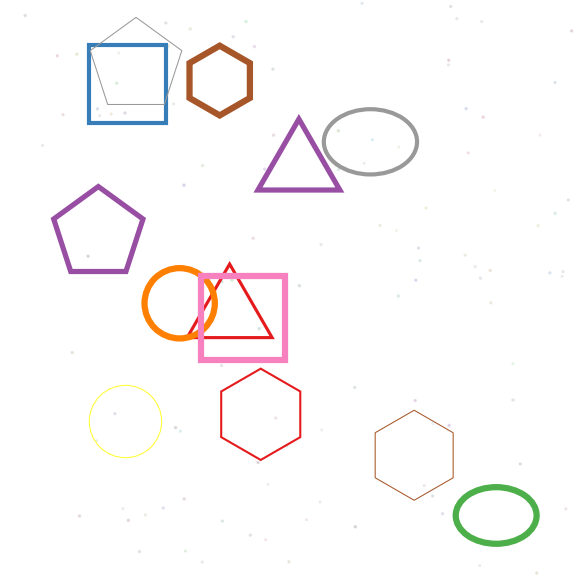[{"shape": "hexagon", "thickness": 1, "radius": 0.4, "center": [0.451, 0.282]}, {"shape": "triangle", "thickness": 1.5, "radius": 0.42, "center": [0.398, 0.457]}, {"shape": "square", "thickness": 2, "radius": 0.34, "center": [0.221, 0.853]}, {"shape": "oval", "thickness": 3, "radius": 0.35, "center": [0.859, 0.107]}, {"shape": "pentagon", "thickness": 2.5, "radius": 0.41, "center": [0.17, 0.595]}, {"shape": "triangle", "thickness": 2.5, "radius": 0.41, "center": [0.518, 0.711]}, {"shape": "circle", "thickness": 3, "radius": 0.3, "center": [0.311, 0.474]}, {"shape": "circle", "thickness": 0.5, "radius": 0.31, "center": [0.217, 0.269]}, {"shape": "hexagon", "thickness": 0.5, "radius": 0.39, "center": [0.717, 0.211]}, {"shape": "hexagon", "thickness": 3, "radius": 0.3, "center": [0.38, 0.86]}, {"shape": "square", "thickness": 3, "radius": 0.36, "center": [0.421, 0.449]}, {"shape": "oval", "thickness": 2, "radius": 0.4, "center": [0.641, 0.754]}, {"shape": "pentagon", "thickness": 0.5, "radius": 0.42, "center": [0.236, 0.886]}]